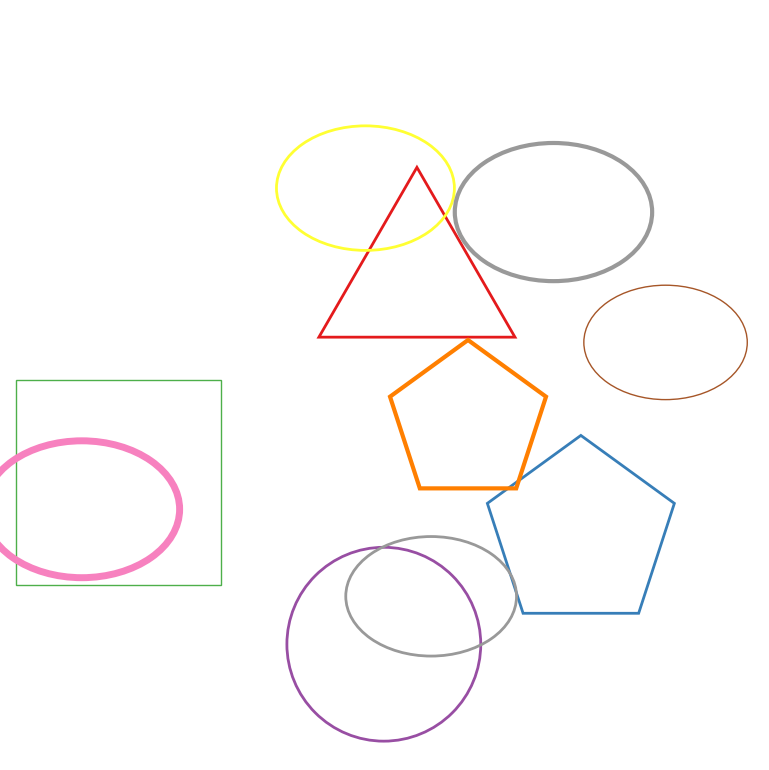[{"shape": "triangle", "thickness": 1, "radius": 0.74, "center": [0.541, 0.636]}, {"shape": "pentagon", "thickness": 1, "radius": 0.64, "center": [0.754, 0.307]}, {"shape": "square", "thickness": 0.5, "radius": 0.66, "center": [0.154, 0.373]}, {"shape": "circle", "thickness": 1, "radius": 0.63, "center": [0.498, 0.163]}, {"shape": "pentagon", "thickness": 1.5, "radius": 0.53, "center": [0.608, 0.452]}, {"shape": "oval", "thickness": 1, "radius": 0.58, "center": [0.475, 0.756]}, {"shape": "oval", "thickness": 0.5, "radius": 0.53, "center": [0.864, 0.555]}, {"shape": "oval", "thickness": 2.5, "radius": 0.63, "center": [0.106, 0.339]}, {"shape": "oval", "thickness": 1.5, "radius": 0.64, "center": [0.719, 0.725]}, {"shape": "oval", "thickness": 1, "radius": 0.55, "center": [0.56, 0.226]}]